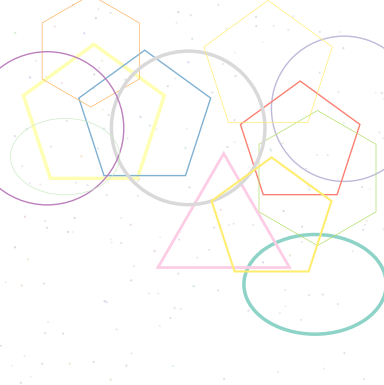[{"shape": "oval", "thickness": 2.5, "radius": 0.92, "center": [0.818, 0.261]}, {"shape": "pentagon", "thickness": 2.5, "radius": 0.96, "center": [0.244, 0.692]}, {"shape": "circle", "thickness": 1, "radius": 0.94, "center": [0.894, 0.717]}, {"shape": "pentagon", "thickness": 1, "radius": 0.82, "center": [0.78, 0.626]}, {"shape": "pentagon", "thickness": 1, "radius": 0.9, "center": [0.376, 0.69]}, {"shape": "hexagon", "thickness": 0.5, "radius": 0.73, "center": [0.236, 0.868]}, {"shape": "hexagon", "thickness": 0.5, "radius": 0.88, "center": [0.825, 0.537]}, {"shape": "triangle", "thickness": 2, "radius": 0.99, "center": [0.581, 0.404]}, {"shape": "circle", "thickness": 2.5, "radius": 1.0, "center": [0.489, 0.668]}, {"shape": "circle", "thickness": 1, "radius": 0.99, "center": [0.123, 0.667]}, {"shape": "oval", "thickness": 0.5, "radius": 0.71, "center": [0.169, 0.593]}, {"shape": "pentagon", "thickness": 0.5, "radius": 0.88, "center": [0.697, 0.824]}, {"shape": "pentagon", "thickness": 1.5, "radius": 0.82, "center": [0.705, 0.427]}]